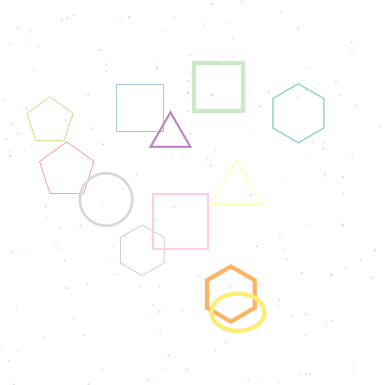[{"shape": "hexagon", "thickness": 1, "radius": 0.38, "center": [0.775, 0.706]}, {"shape": "triangle", "thickness": 1, "radius": 0.38, "center": [0.614, 0.507]}, {"shape": "hexagon", "thickness": 0.5, "radius": 0.33, "center": [0.37, 0.35]}, {"shape": "pentagon", "thickness": 0.5, "radius": 0.37, "center": [0.173, 0.558]}, {"shape": "square", "thickness": 0.5, "radius": 0.31, "center": [0.362, 0.72]}, {"shape": "hexagon", "thickness": 3, "radius": 0.36, "center": [0.6, 0.236]}, {"shape": "pentagon", "thickness": 0.5, "radius": 0.31, "center": [0.13, 0.686]}, {"shape": "square", "thickness": 1.5, "radius": 0.36, "center": [0.468, 0.425]}, {"shape": "circle", "thickness": 2, "radius": 0.34, "center": [0.275, 0.482]}, {"shape": "triangle", "thickness": 1.5, "radius": 0.3, "center": [0.443, 0.649]}, {"shape": "square", "thickness": 3, "radius": 0.31, "center": [0.568, 0.774]}, {"shape": "oval", "thickness": 3, "radius": 0.34, "center": [0.618, 0.189]}]